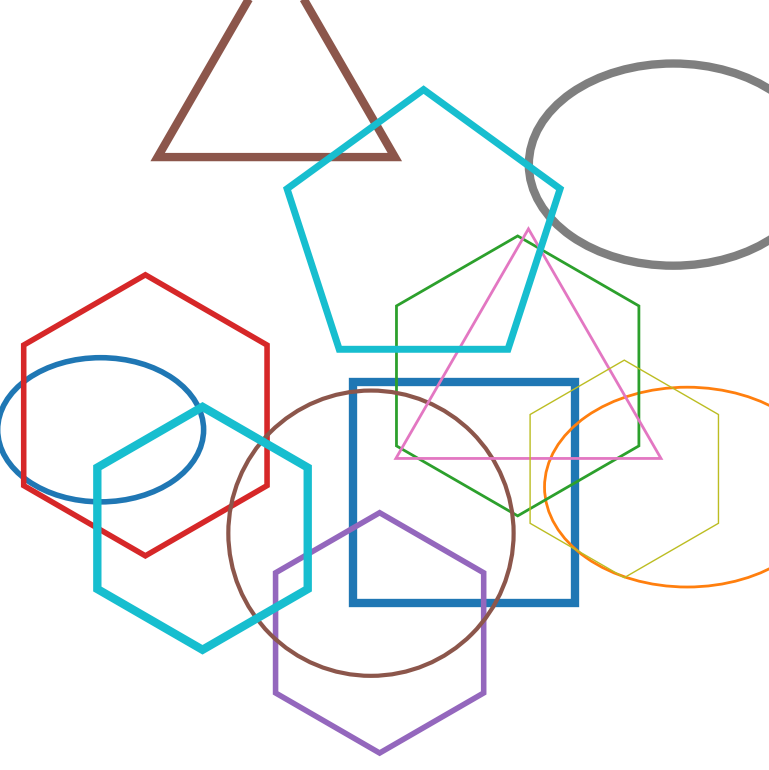[{"shape": "square", "thickness": 3, "radius": 0.72, "center": [0.602, 0.36]}, {"shape": "oval", "thickness": 2, "radius": 0.67, "center": [0.131, 0.442]}, {"shape": "oval", "thickness": 1, "radius": 0.93, "center": [0.893, 0.367]}, {"shape": "hexagon", "thickness": 1, "radius": 0.91, "center": [0.672, 0.512]}, {"shape": "hexagon", "thickness": 2, "radius": 0.91, "center": [0.189, 0.461]}, {"shape": "hexagon", "thickness": 2, "radius": 0.78, "center": [0.493, 0.178]}, {"shape": "triangle", "thickness": 3, "radius": 0.89, "center": [0.359, 0.885]}, {"shape": "circle", "thickness": 1.5, "radius": 0.93, "center": [0.482, 0.308]}, {"shape": "triangle", "thickness": 1, "radius": 0.99, "center": [0.686, 0.504]}, {"shape": "oval", "thickness": 3, "radius": 0.94, "center": [0.874, 0.786]}, {"shape": "hexagon", "thickness": 0.5, "radius": 0.71, "center": [0.811, 0.391]}, {"shape": "hexagon", "thickness": 3, "radius": 0.79, "center": [0.263, 0.314]}, {"shape": "pentagon", "thickness": 2.5, "radius": 0.93, "center": [0.55, 0.697]}]